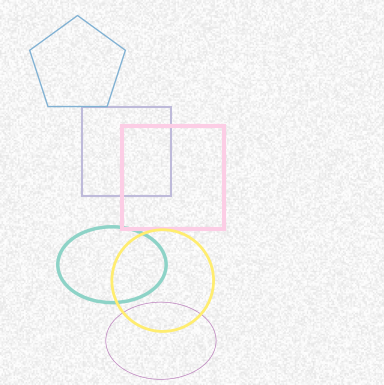[{"shape": "oval", "thickness": 2.5, "radius": 0.7, "center": [0.291, 0.312]}, {"shape": "square", "thickness": 1.5, "radius": 0.58, "center": [0.329, 0.605]}, {"shape": "pentagon", "thickness": 1, "radius": 0.65, "center": [0.201, 0.829]}, {"shape": "square", "thickness": 3, "radius": 0.66, "center": [0.449, 0.539]}, {"shape": "oval", "thickness": 0.5, "radius": 0.72, "center": [0.418, 0.115]}, {"shape": "circle", "thickness": 2, "radius": 0.66, "center": [0.423, 0.271]}]